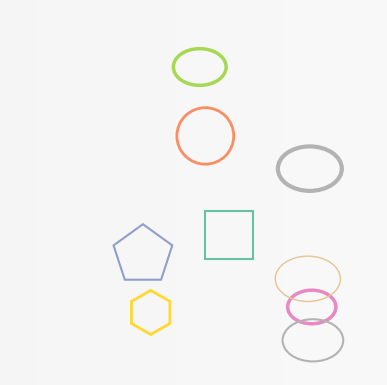[{"shape": "square", "thickness": 1.5, "radius": 0.31, "center": [0.592, 0.39]}, {"shape": "circle", "thickness": 2, "radius": 0.37, "center": [0.53, 0.647]}, {"shape": "pentagon", "thickness": 1.5, "radius": 0.4, "center": [0.369, 0.338]}, {"shape": "oval", "thickness": 2.5, "radius": 0.31, "center": [0.805, 0.203]}, {"shape": "oval", "thickness": 2.5, "radius": 0.34, "center": [0.515, 0.826]}, {"shape": "hexagon", "thickness": 2, "radius": 0.29, "center": [0.389, 0.189]}, {"shape": "oval", "thickness": 1, "radius": 0.42, "center": [0.794, 0.276]}, {"shape": "oval", "thickness": 1.5, "radius": 0.39, "center": [0.807, 0.116]}, {"shape": "oval", "thickness": 3, "radius": 0.41, "center": [0.8, 0.562]}]